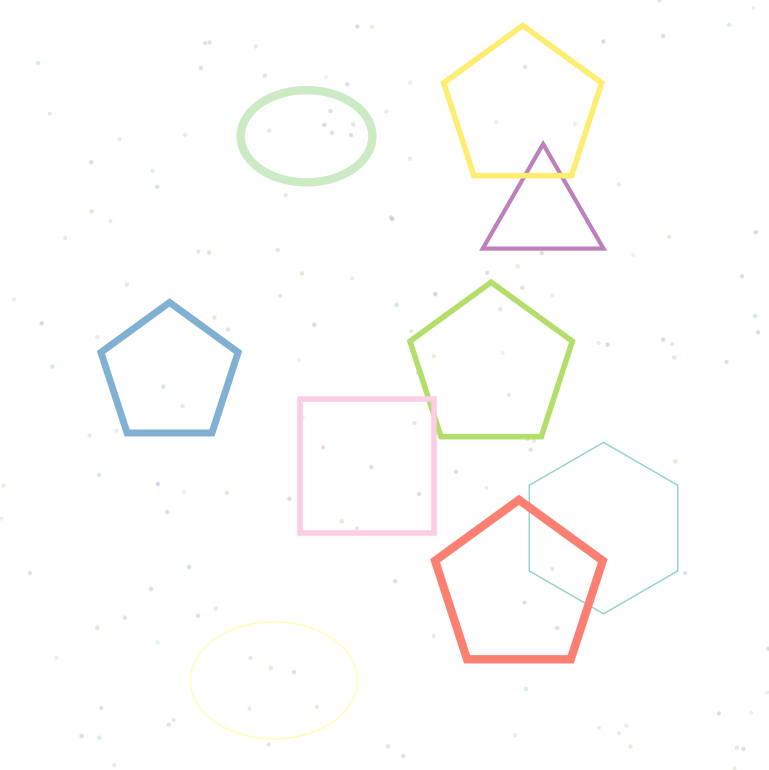[{"shape": "hexagon", "thickness": 0.5, "radius": 0.56, "center": [0.784, 0.314]}, {"shape": "oval", "thickness": 0.5, "radius": 0.54, "center": [0.356, 0.116]}, {"shape": "pentagon", "thickness": 3, "radius": 0.57, "center": [0.674, 0.236]}, {"shape": "pentagon", "thickness": 2.5, "radius": 0.47, "center": [0.22, 0.513]}, {"shape": "pentagon", "thickness": 2, "radius": 0.55, "center": [0.638, 0.523]}, {"shape": "square", "thickness": 2, "radius": 0.43, "center": [0.476, 0.395]}, {"shape": "triangle", "thickness": 1.5, "radius": 0.45, "center": [0.705, 0.722]}, {"shape": "oval", "thickness": 3, "radius": 0.43, "center": [0.398, 0.823]}, {"shape": "pentagon", "thickness": 2, "radius": 0.54, "center": [0.679, 0.859]}]